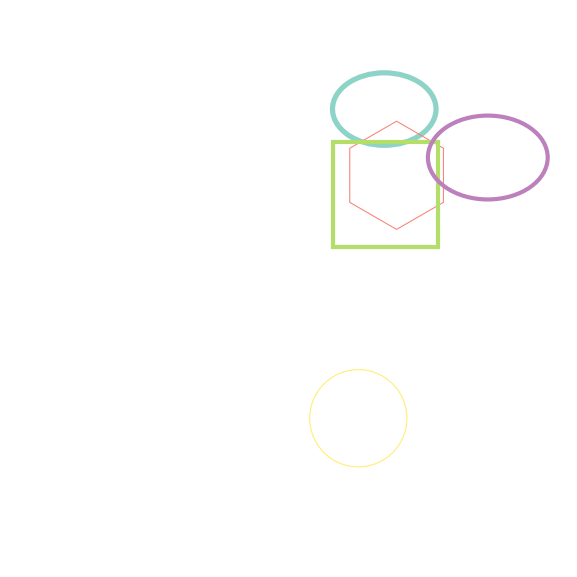[{"shape": "oval", "thickness": 2.5, "radius": 0.45, "center": [0.665, 0.81]}, {"shape": "hexagon", "thickness": 0.5, "radius": 0.47, "center": [0.687, 0.696]}, {"shape": "square", "thickness": 2, "radius": 0.46, "center": [0.668, 0.662]}, {"shape": "oval", "thickness": 2, "radius": 0.52, "center": [0.845, 0.726]}, {"shape": "circle", "thickness": 0.5, "radius": 0.42, "center": [0.62, 0.275]}]